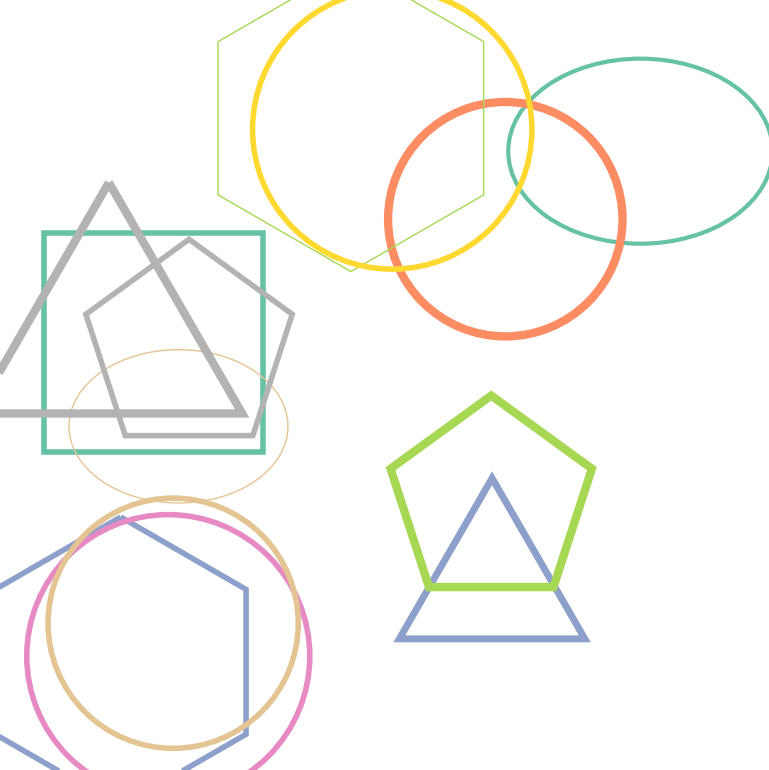[{"shape": "oval", "thickness": 1.5, "radius": 0.86, "center": [0.832, 0.804]}, {"shape": "square", "thickness": 2, "radius": 0.71, "center": [0.2, 0.555]}, {"shape": "circle", "thickness": 3, "radius": 0.76, "center": [0.656, 0.715]}, {"shape": "hexagon", "thickness": 2, "radius": 0.94, "center": [0.157, 0.14]}, {"shape": "triangle", "thickness": 2.5, "radius": 0.7, "center": [0.639, 0.24]}, {"shape": "circle", "thickness": 2, "radius": 0.92, "center": [0.219, 0.148]}, {"shape": "hexagon", "thickness": 0.5, "radius": 1.0, "center": [0.456, 0.846]}, {"shape": "pentagon", "thickness": 3, "radius": 0.69, "center": [0.638, 0.349]}, {"shape": "circle", "thickness": 2, "radius": 0.91, "center": [0.509, 0.832]}, {"shape": "oval", "thickness": 0.5, "radius": 0.71, "center": [0.232, 0.446]}, {"shape": "circle", "thickness": 2, "radius": 0.81, "center": [0.225, 0.191]}, {"shape": "triangle", "thickness": 3, "radius": 1.0, "center": [0.141, 0.563]}, {"shape": "pentagon", "thickness": 2, "radius": 0.7, "center": [0.246, 0.548]}]